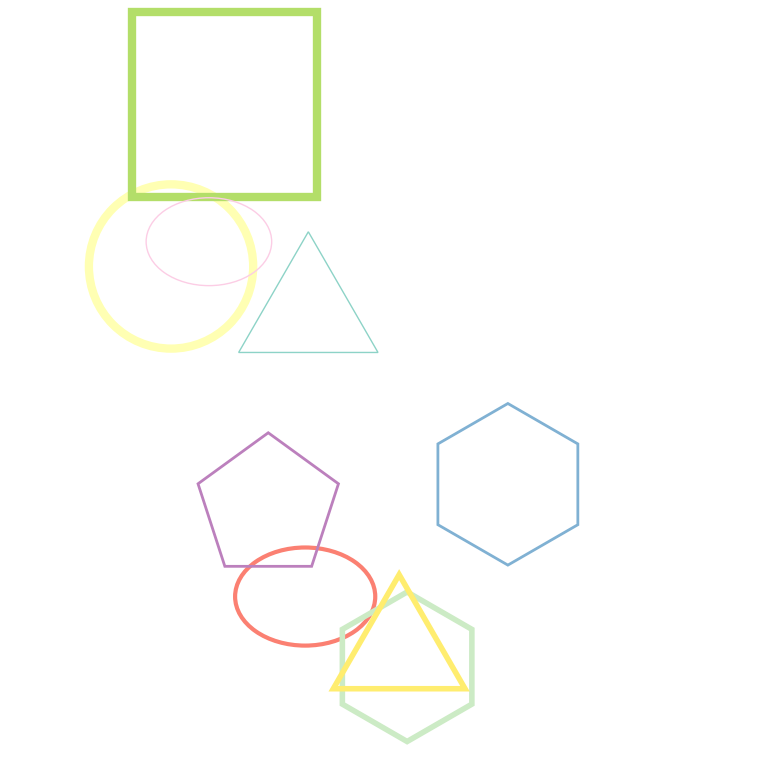[{"shape": "triangle", "thickness": 0.5, "radius": 0.52, "center": [0.4, 0.594]}, {"shape": "circle", "thickness": 3, "radius": 0.53, "center": [0.222, 0.654]}, {"shape": "oval", "thickness": 1.5, "radius": 0.46, "center": [0.396, 0.225]}, {"shape": "hexagon", "thickness": 1, "radius": 0.52, "center": [0.66, 0.371]}, {"shape": "square", "thickness": 3, "radius": 0.6, "center": [0.292, 0.865]}, {"shape": "oval", "thickness": 0.5, "radius": 0.41, "center": [0.271, 0.686]}, {"shape": "pentagon", "thickness": 1, "radius": 0.48, "center": [0.348, 0.342]}, {"shape": "hexagon", "thickness": 2, "radius": 0.49, "center": [0.529, 0.134]}, {"shape": "triangle", "thickness": 2, "radius": 0.49, "center": [0.518, 0.155]}]